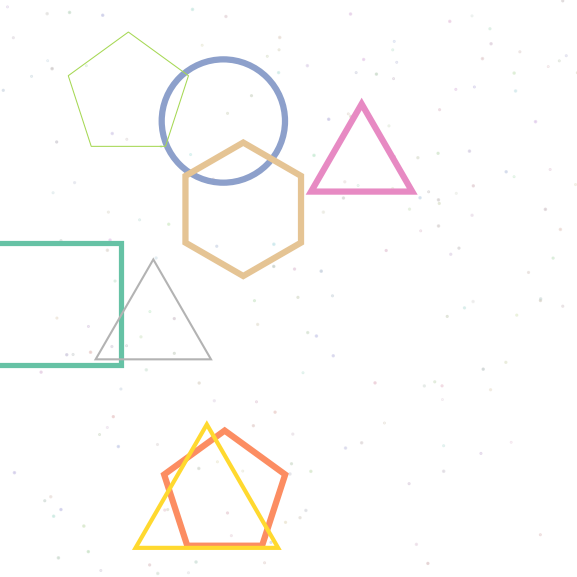[{"shape": "square", "thickness": 2.5, "radius": 0.53, "center": [0.104, 0.473]}, {"shape": "pentagon", "thickness": 3, "radius": 0.55, "center": [0.389, 0.143]}, {"shape": "circle", "thickness": 3, "radius": 0.53, "center": [0.387, 0.79]}, {"shape": "triangle", "thickness": 3, "radius": 0.51, "center": [0.626, 0.718]}, {"shape": "pentagon", "thickness": 0.5, "radius": 0.55, "center": [0.222, 0.834]}, {"shape": "triangle", "thickness": 2, "radius": 0.71, "center": [0.358, 0.122]}, {"shape": "hexagon", "thickness": 3, "radius": 0.58, "center": [0.421, 0.637]}, {"shape": "triangle", "thickness": 1, "radius": 0.58, "center": [0.265, 0.435]}]